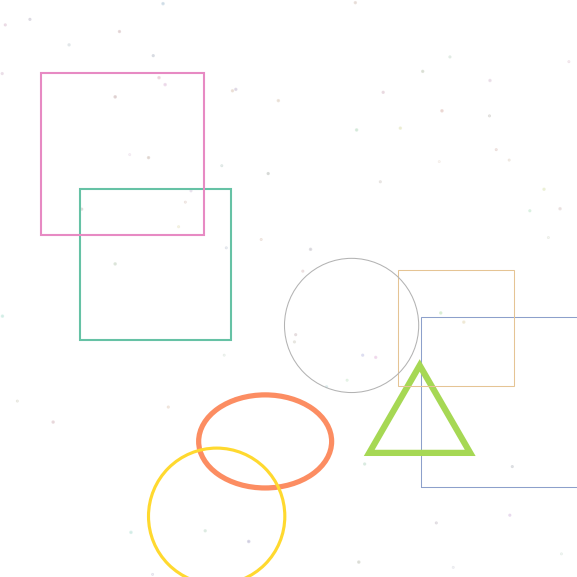[{"shape": "square", "thickness": 1, "radius": 0.65, "center": [0.27, 0.542]}, {"shape": "oval", "thickness": 2.5, "radius": 0.58, "center": [0.459, 0.235]}, {"shape": "square", "thickness": 0.5, "radius": 0.73, "center": [0.875, 0.303]}, {"shape": "square", "thickness": 1, "radius": 0.7, "center": [0.212, 0.732]}, {"shape": "triangle", "thickness": 3, "radius": 0.5, "center": [0.727, 0.265]}, {"shape": "circle", "thickness": 1.5, "radius": 0.59, "center": [0.375, 0.105]}, {"shape": "square", "thickness": 0.5, "radius": 0.5, "center": [0.79, 0.431]}, {"shape": "circle", "thickness": 0.5, "radius": 0.58, "center": [0.609, 0.436]}]